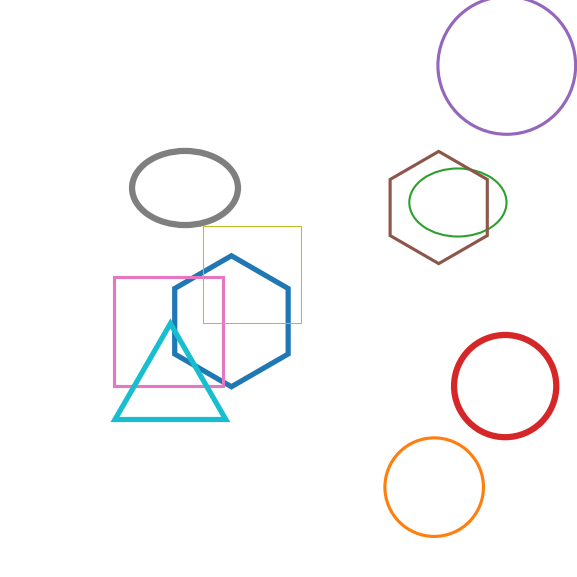[{"shape": "hexagon", "thickness": 2.5, "radius": 0.57, "center": [0.401, 0.443]}, {"shape": "circle", "thickness": 1.5, "radius": 0.43, "center": [0.752, 0.156]}, {"shape": "oval", "thickness": 1, "radius": 0.42, "center": [0.793, 0.648]}, {"shape": "circle", "thickness": 3, "radius": 0.44, "center": [0.875, 0.331]}, {"shape": "circle", "thickness": 1.5, "radius": 0.6, "center": [0.878, 0.886]}, {"shape": "hexagon", "thickness": 1.5, "radius": 0.49, "center": [0.76, 0.64]}, {"shape": "square", "thickness": 1.5, "radius": 0.47, "center": [0.292, 0.426]}, {"shape": "oval", "thickness": 3, "radius": 0.46, "center": [0.32, 0.674]}, {"shape": "square", "thickness": 0.5, "radius": 0.42, "center": [0.436, 0.524]}, {"shape": "triangle", "thickness": 2.5, "radius": 0.55, "center": [0.295, 0.328]}]